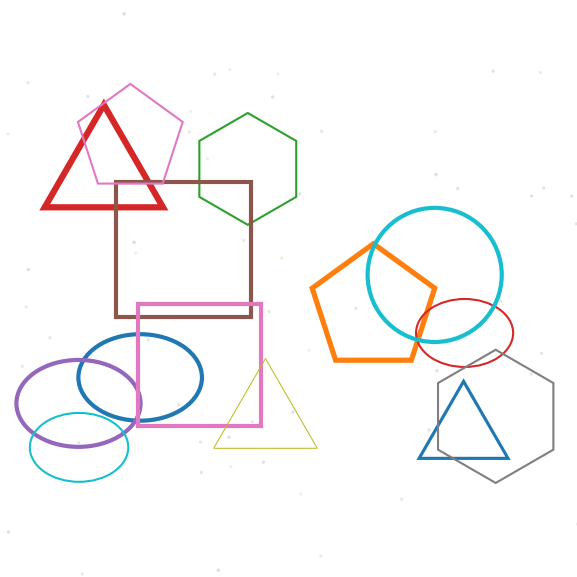[{"shape": "oval", "thickness": 2, "radius": 0.53, "center": [0.243, 0.346]}, {"shape": "triangle", "thickness": 1.5, "radius": 0.44, "center": [0.803, 0.25]}, {"shape": "pentagon", "thickness": 2.5, "radius": 0.56, "center": [0.647, 0.466]}, {"shape": "hexagon", "thickness": 1, "radius": 0.48, "center": [0.429, 0.707]}, {"shape": "triangle", "thickness": 3, "radius": 0.59, "center": [0.18, 0.699]}, {"shape": "oval", "thickness": 1, "radius": 0.42, "center": [0.804, 0.423]}, {"shape": "oval", "thickness": 2, "radius": 0.54, "center": [0.136, 0.301]}, {"shape": "square", "thickness": 2, "radius": 0.58, "center": [0.317, 0.567]}, {"shape": "pentagon", "thickness": 1, "radius": 0.48, "center": [0.226, 0.758]}, {"shape": "square", "thickness": 2, "radius": 0.53, "center": [0.346, 0.367]}, {"shape": "hexagon", "thickness": 1, "radius": 0.58, "center": [0.858, 0.278]}, {"shape": "triangle", "thickness": 0.5, "radius": 0.52, "center": [0.46, 0.275]}, {"shape": "oval", "thickness": 1, "radius": 0.43, "center": [0.137, 0.224]}, {"shape": "circle", "thickness": 2, "radius": 0.58, "center": [0.753, 0.523]}]